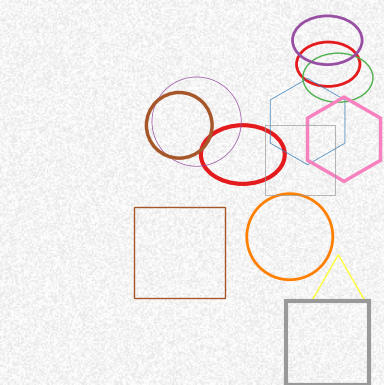[{"shape": "oval", "thickness": 3, "radius": 0.54, "center": [0.631, 0.599]}, {"shape": "oval", "thickness": 2, "radius": 0.41, "center": [0.852, 0.833]}, {"shape": "hexagon", "thickness": 0.5, "radius": 0.56, "center": [0.799, 0.684]}, {"shape": "oval", "thickness": 1, "radius": 0.46, "center": [0.878, 0.798]}, {"shape": "circle", "thickness": 0.5, "radius": 0.58, "center": [0.511, 0.684]}, {"shape": "oval", "thickness": 2, "radius": 0.45, "center": [0.85, 0.895]}, {"shape": "circle", "thickness": 2, "radius": 0.56, "center": [0.753, 0.385]}, {"shape": "triangle", "thickness": 1, "radius": 0.41, "center": [0.879, 0.256]}, {"shape": "square", "thickness": 1, "radius": 0.59, "center": [0.465, 0.344]}, {"shape": "circle", "thickness": 2.5, "radius": 0.43, "center": [0.466, 0.674]}, {"shape": "hexagon", "thickness": 2.5, "radius": 0.55, "center": [0.894, 0.638]}, {"shape": "square", "thickness": 3, "radius": 0.54, "center": [0.851, 0.11]}, {"shape": "square", "thickness": 0.5, "radius": 0.45, "center": [0.779, 0.584]}]